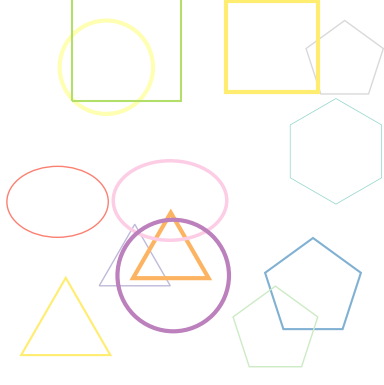[{"shape": "hexagon", "thickness": 0.5, "radius": 0.69, "center": [0.873, 0.607]}, {"shape": "circle", "thickness": 3, "radius": 0.61, "center": [0.276, 0.825]}, {"shape": "triangle", "thickness": 1, "radius": 0.53, "center": [0.35, 0.311]}, {"shape": "oval", "thickness": 1, "radius": 0.66, "center": [0.15, 0.476]}, {"shape": "pentagon", "thickness": 1.5, "radius": 0.65, "center": [0.813, 0.251]}, {"shape": "triangle", "thickness": 3, "radius": 0.57, "center": [0.444, 0.334]}, {"shape": "square", "thickness": 1.5, "radius": 0.7, "center": [0.329, 0.878]}, {"shape": "oval", "thickness": 2.5, "radius": 0.74, "center": [0.442, 0.479]}, {"shape": "pentagon", "thickness": 1, "radius": 0.53, "center": [0.895, 0.841]}, {"shape": "circle", "thickness": 3, "radius": 0.72, "center": [0.45, 0.284]}, {"shape": "pentagon", "thickness": 1, "radius": 0.58, "center": [0.715, 0.141]}, {"shape": "square", "thickness": 3, "radius": 0.59, "center": [0.706, 0.88]}, {"shape": "triangle", "thickness": 1.5, "radius": 0.67, "center": [0.171, 0.145]}]